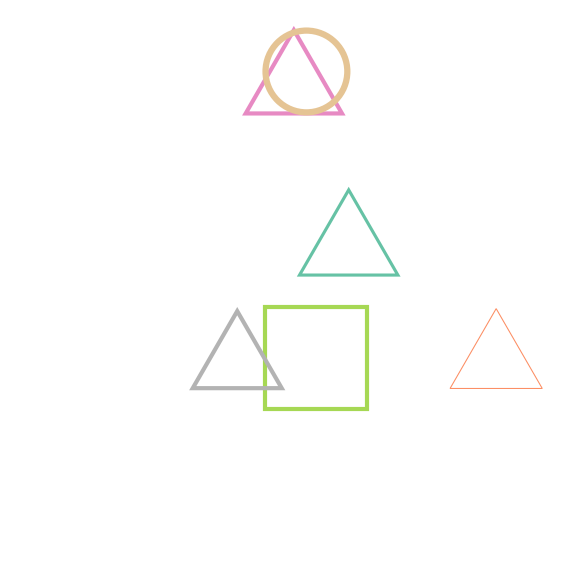[{"shape": "triangle", "thickness": 1.5, "radius": 0.49, "center": [0.604, 0.572]}, {"shape": "triangle", "thickness": 0.5, "radius": 0.46, "center": [0.859, 0.373]}, {"shape": "triangle", "thickness": 2, "radius": 0.48, "center": [0.509, 0.851]}, {"shape": "square", "thickness": 2, "radius": 0.44, "center": [0.547, 0.379]}, {"shape": "circle", "thickness": 3, "radius": 0.35, "center": [0.531, 0.875]}, {"shape": "triangle", "thickness": 2, "radius": 0.44, "center": [0.411, 0.371]}]